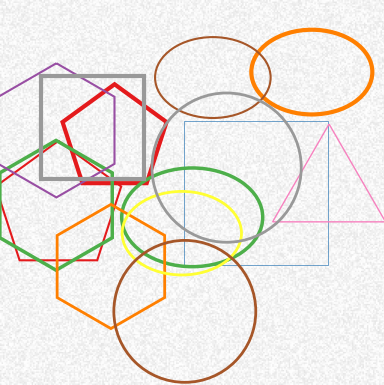[{"shape": "pentagon", "thickness": 1.5, "radius": 0.86, "center": [0.152, 0.463]}, {"shape": "pentagon", "thickness": 3, "radius": 0.71, "center": [0.298, 0.639]}, {"shape": "square", "thickness": 0.5, "radius": 0.93, "center": [0.665, 0.499]}, {"shape": "oval", "thickness": 2.5, "radius": 0.92, "center": [0.499, 0.436]}, {"shape": "hexagon", "thickness": 2.5, "radius": 0.84, "center": [0.146, 0.467]}, {"shape": "hexagon", "thickness": 1.5, "radius": 0.87, "center": [0.146, 0.661]}, {"shape": "oval", "thickness": 3, "radius": 0.79, "center": [0.81, 0.813]}, {"shape": "hexagon", "thickness": 2, "radius": 0.81, "center": [0.288, 0.308]}, {"shape": "oval", "thickness": 2, "radius": 0.77, "center": [0.472, 0.394]}, {"shape": "oval", "thickness": 1.5, "radius": 0.75, "center": [0.553, 0.799]}, {"shape": "circle", "thickness": 2, "radius": 0.92, "center": [0.48, 0.191]}, {"shape": "triangle", "thickness": 1, "radius": 0.85, "center": [0.855, 0.508]}, {"shape": "square", "thickness": 3, "radius": 0.67, "center": [0.24, 0.669]}, {"shape": "circle", "thickness": 2, "radius": 0.97, "center": [0.589, 0.565]}]